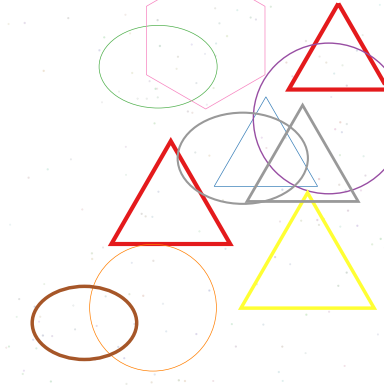[{"shape": "triangle", "thickness": 3, "radius": 0.74, "center": [0.879, 0.842]}, {"shape": "triangle", "thickness": 3, "radius": 0.89, "center": [0.444, 0.455]}, {"shape": "triangle", "thickness": 0.5, "radius": 0.78, "center": [0.691, 0.593]}, {"shape": "oval", "thickness": 0.5, "radius": 0.77, "center": [0.411, 0.827]}, {"shape": "circle", "thickness": 1, "radius": 0.98, "center": [0.854, 0.692]}, {"shape": "circle", "thickness": 0.5, "radius": 0.82, "center": [0.397, 0.201]}, {"shape": "triangle", "thickness": 2.5, "radius": 1.0, "center": [0.799, 0.3]}, {"shape": "oval", "thickness": 2.5, "radius": 0.68, "center": [0.219, 0.161]}, {"shape": "hexagon", "thickness": 0.5, "radius": 0.89, "center": [0.534, 0.895]}, {"shape": "oval", "thickness": 1.5, "radius": 0.85, "center": [0.631, 0.589]}, {"shape": "triangle", "thickness": 2, "radius": 0.83, "center": [0.786, 0.56]}]